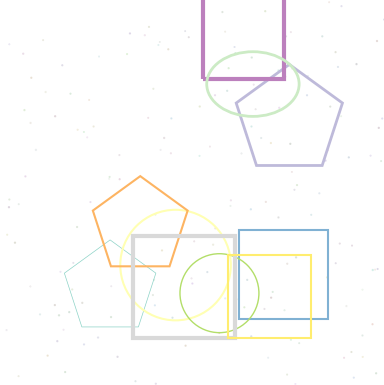[{"shape": "pentagon", "thickness": 0.5, "radius": 0.62, "center": [0.286, 0.252]}, {"shape": "circle", "thickness": 1.5, "radius": 0.72, "center": [0.456, 0.312]}, {"shape": "pentagon", "thickness": 2, "radius": 0.73, "center": [0.752, 0.688]}, {"shape": "square", "thickness": 1.5, "radius": 0.58, "center": [0.736, 0.287]}, {"shape": "pentagon", "thickness": 1.5, "radius": 0.65, "center": [0.364, 0.413]}, {"shape": "circle", "thickness": 1, "radius": 0.51, "center": [0.57, 0.238]}, {"shape": "square", "thickness": 3, "radius": 0.66, "center": [0.478, 0.255]}, {"shape": "square", "thickness": 3, "radius": 0.52, "center": [0.632, 0.899]}, {"shape": "oval", "thickness": 2, "radius": 0.6, "center": [0.657, 0.782]}, {"shape": "square", "thickness": 1.5, "radius": 0.54, "center": [0.7, 0.231]}]